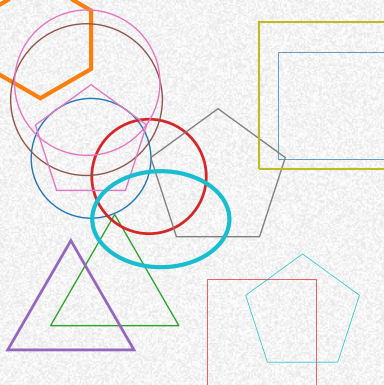[{"shape": "circle", "thickness": 1, "radius": 0.78, "center": [0.237, 0.589]}, {"shape": "square", "thickness": 0.5, "radius": 0.69, "center": [0.86, 0.726]}, {"shape": "hexagon", "thickness": 3, "radius": 0.76, "center": [0.105, 0.897]}, {"shape": "triangle", "thickness": 1, "radius": 0.96, "center": [0.298, 0.25]}, {"shape": "square", "thickness": 0.5, "radius": 0.71, "center": [0.679, 0.135]}, {"shape": "circle", "thickness": 2, "radius": 0.74, "center": [0.387, 0.542]}, {"shape": "triangle", "thickness": 2, "radius": 0.95, "center": [0.184, 0.186]}, {"shape": "circle", "thickness": 1, "radius": 0.99, "center": [0.225, 0.741]}, {"shape": "circle", "thickness": 1, "radius": 0.94, "center": [0.227, 0.785]}, {"shape": "pentagon", "thickness": 1, "radius": 0.76, "center": [0.236, 0.628]}, {"shape": "pentagon", "thickness": 1, "radius": 0.92, "center": [0.566, 0.534]}, {"shape": "square", "thickness": 1.5, "radius": 0.96, "center": [0.864, 0.752]}, {"shape": "oval", "thickness": 3, "radius": 0.89, "center": [0.418, 0.431]}, {"shape": "pentagon", "thickness": 0.5, "radius": 0.78, "center": [0.786, 0.185]}]